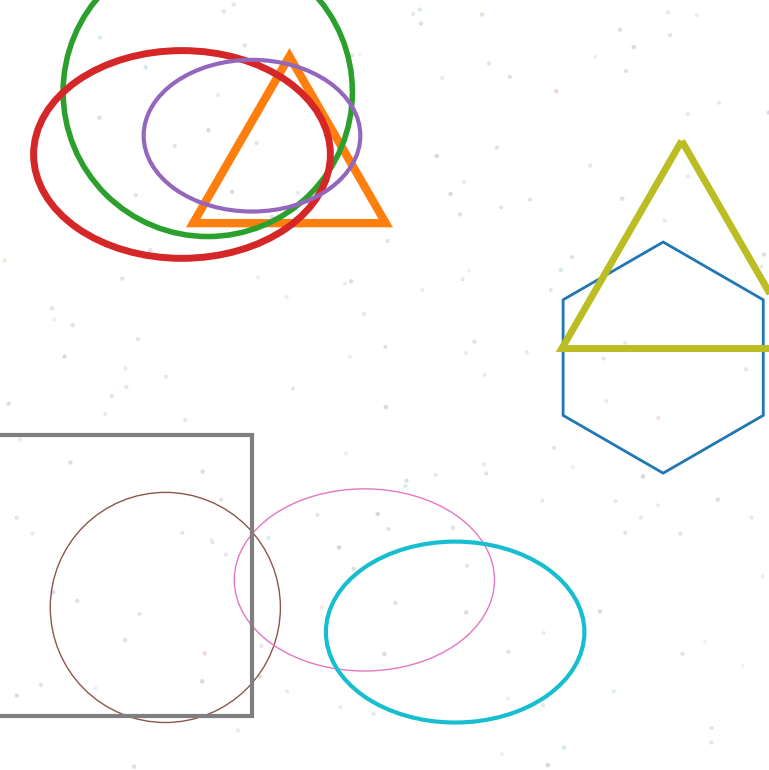[{"shape": "hexagon", "thickness": 1, "radius": 0.75, "center": [0.861, 0.536]}, {"shape": "triangle", "thickness": 3, "radius": 0.72, "center": [0.376, 0.782]}, {"shape": "circle", "thickness": 2, "radius": 0.94, "center": [0.27, 0.881]}, {"shape": "oval", "thickness": 2.5, "radius": 0.96, "center": [0.236, 0.799]}, {"shape": "oval", "thickness": 1.5, "radius": 0.7, "center": [0.327, 0.824]}, {"shape": "circle", "thickness": 0.5, "radius": 0.75, "center": [0.215, 0.211]}, {"shape": "oval", "thickness": 0.5, "radius": 0.84, "center": [0.473, 0.247]}, {"shape": "square", "thickness": 1.5, "radius": 0.91, "center": [0.145, 0.253]}, {"shape": "triangle", "thickness": 2.5, "radius": 0.9, "center": [0.885, 0.637]}, {"shape": "oval", "thickness": 1.5, "radius": 0.84, "center": [0.591, 0.179]}]